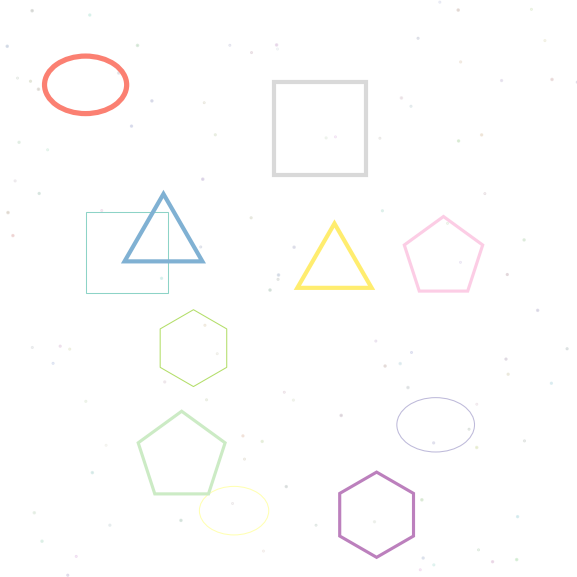[{"shape": "square", "thickness": 0.5, "radius": 0.35, "center": [0.219, 0.562]}, {"shape": "oval", "thickness": 0.5, "radius": 0.3, "center": [0.405, 0.115]}, {"shape": "oval", "thickness": 0.5, "radius": 0.34, "center": [0.754, 0.264]}, {"shape": "oval", "thickness": 2.5, "radius": 0.36, "center": [0.148, 0.852]}, {"shape": "triangle", "thickness": 2, "radius": 0.39, "center": [0.283, 0.585]}, {"shape": "hexagon", "thickness": 0.5, "radius": 0.33, "center": [0.335, 0.396]}, {"shape": "pentagon", "thickness": 1.5, "radius": 0.36, "center": [0.768, 0.553]}, {"shape": "square", "thickness": 2, "radius": 0.4, "center": [0.554, 0.777]}, {"shape": "hexagon", "thickness": 1.5, "radius": 0.37, "center": [0.652, 0.108]}, {"shape": "pentagon", "thickness": 1.5, "radius": 0.4, "center": [0.315, 0.208]}, {"shape": "triangle", "thickness": 2, "radius": 0.37, "center": [0.579, 0.538]}]